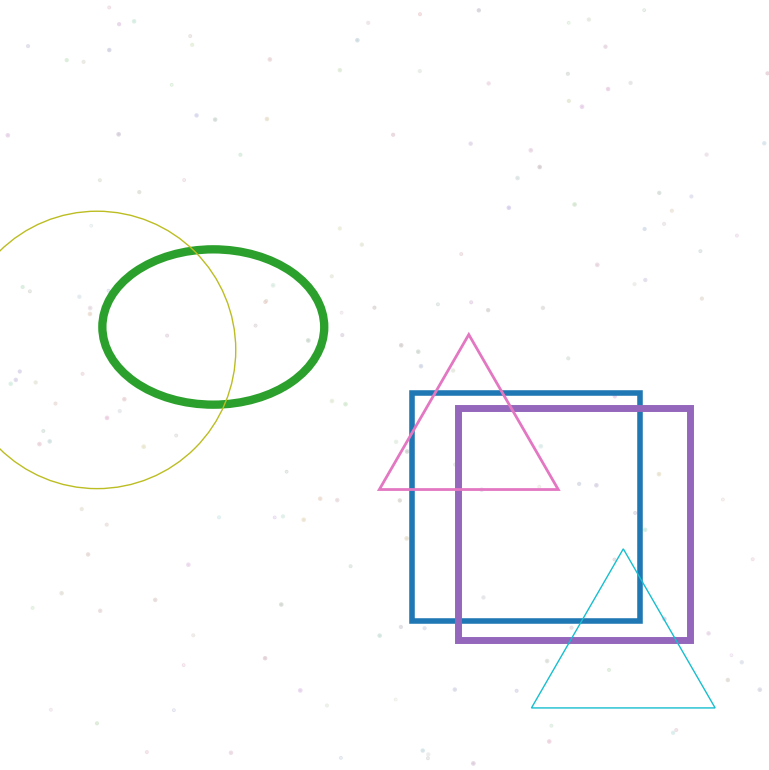[{"shape": "square", "thickness": 2, "radius": 0.74, "center": [0.683, 0.341]}, {"shape": "oval", "thickness": 3, "radius": 0.72, "center": [0.277, 0.575]}, {"shape": "square", "thickness": 2.5, "radius": 0.75, "center": [0.746, 0.32]}, {"shape": "triangle", "thickness": 1, "radius": 0.67, "center": [0.609, 0.431]}, {"shape": "circle", "thickness": 0.5, "radius": 0.9, "center": [0.126, 0.546]}, {"shape": "triangle", "thickness": 0.5, "radius": 0.69, "center": [0.809, 0.149]}]